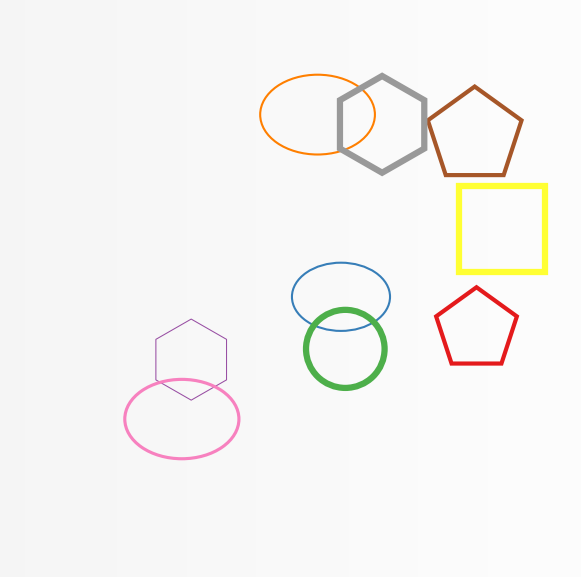[{"shape": "pentagon", "thickness": 2, "radius": 0.37, "center": [0.82, 0.429]}, {"shape": "oval", "thickness": 1, "radius": 0.42, "center": [0.587, 0.485]}, {"shape": "circle", "thickness": 3, "radius": 0.34, "center": [0.594, 0.395]}, {"shape": "hexagon", "thickness": 0.5, "radius": 0.35, "center": [0.329, 0.376]}, {"shape": "oval", "thickness": 1, "radius": 0.49, "center": [0.546, 0.801]}, {"shape": "square", "thickness": 3, "radius": 0.37, "center": [0.864, 0.603]}, {"shape": "pentagon", "thickness": 2, "radius": 0.42, "center": [0.817, 0.765]}, {"shape": "oval", "thickness": 1.5, "radius": 0.49, "center": [0.313, 0.273]}, {"shape": "hexagon", "thickness": 3, "radius": 0.42, "center": [0.657, 0.784]}]